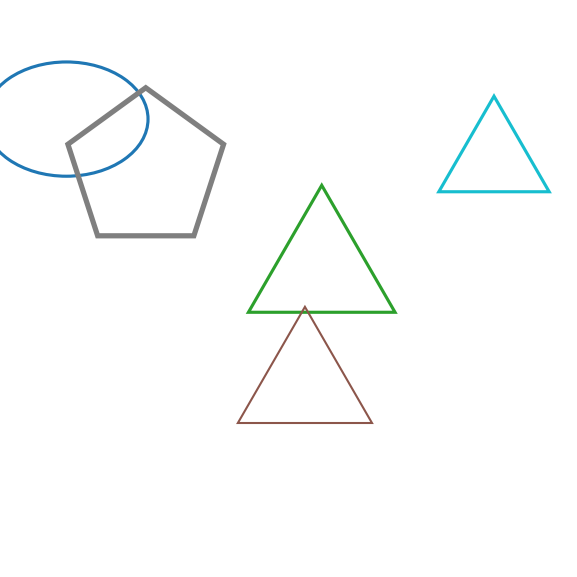[{"shape": "oval", "thickness": 1.5, "radius": 0.71, "center": [0.115, 0.793]}, {"shape": "triangle", "thickness": 1.5, "radius": 0.73, "center": [0.557, 0.532]}, {"shape": "triangle", "thickness": 1, "radius": 0.67, "center": [0.528, 0.334]}, {"shape": "pentagon", "thickness": 2.5, "radius": 0.71, "center": [0.252, 0.705]}, {"shape": "triangle", "thickness": 1.5, "radius": 0.55, "center": [0.855, 0.722]}]